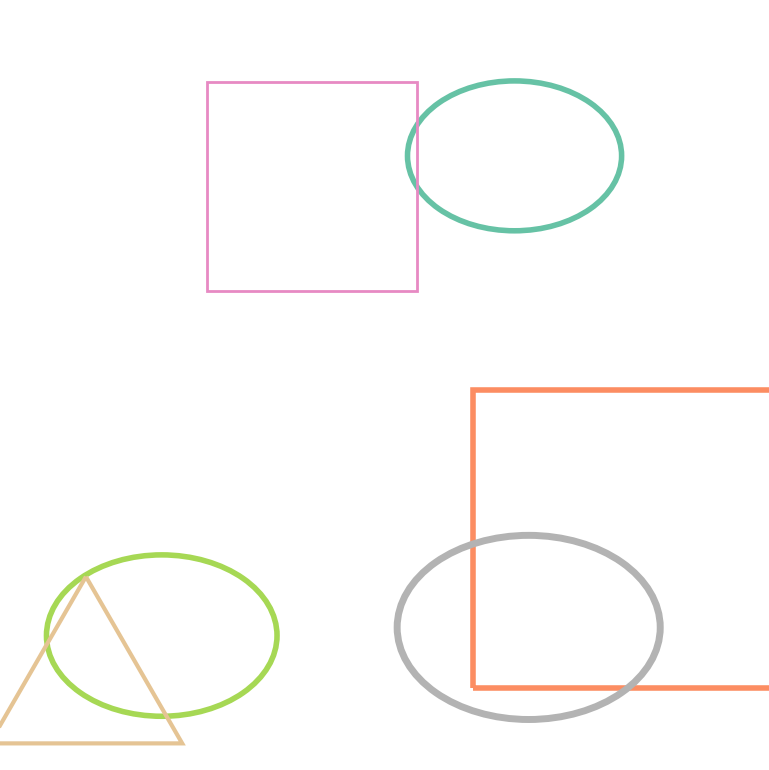[{"shape": "oval", "thickness": 2, "radius": 0.7, "center": [0.668, 0.798]}, {"shape": "square", "thickness": 2, "radius": 0.97, "center": [0.808, 0.3]}, {"shape": "square", "thickness": 1, "radius": 0.68, "center": [0.405, 0.758]}, {"shape": "oval", "thickness": 2, "radius": 0.75, "center": [0.21, 0.175]}, {"shape": "triangle", "thickness": 1.5, "radius": 0.72, "center": [0.112, 0.107]}, {"shape": "oval", "thickness": 2.5, "radius": 0.85, "center": [0.687, 0.185]}]